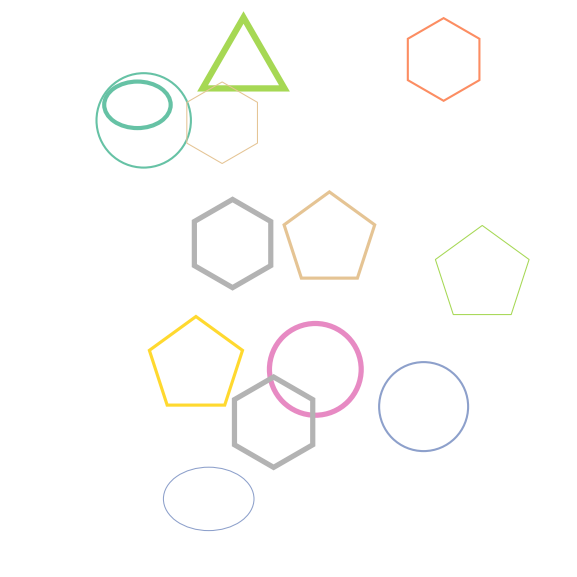[{"shape": "oval", "thickness": 2, "radius": 0.29, "center": [0.238, 0.818]}, {"shape": "circle", "thickness": 1, "radius": 0.41, "center": [0.249, 0.791]}, {"shape": "hexagon", "thickness": 1, "radius": 0.36, "center": [0.768, 0.896]}, {"shape": "oval", "thickness": 0.5, "radius": 0.39, "center": [0.361, 0.135]}, {"shape": "circle", "thickness": 1, "radius": 0.39, "center": [0.734, 0.295]}, {"shape": "circle", "thickness": 2.5, "radius": 0.4, "center": [0.546, 0.36]}, {"shape": "triangle", "thickness": 3, "radius": 0.41, "center": [0.422, 0.887]}, {"shape": "pentagon", "thickness": 0.5, "radius": 0.43, "center": [0.835, 0.523]}, {"shape": "pentagon", "thickness": 1.5, "radius": 0.42, "center": [0.339, 0.366]}, {"shape": "hexagon", "thickness": 0.5, "radius": 0.35, "center": [0.385, 0.787]}, {"shape": "pentagon", "thickness": 1.5, "radius": 0.41, "center": [0.57, 0.584]}, {"shape": "hexagon", "thickness": 2.5, "radius": 0.39, "center": [0.474, 0.268]}, {"shape": "hexagon", "thickness": 2.5, "radius": 0.38, "center": [0.403, 0.577]}]